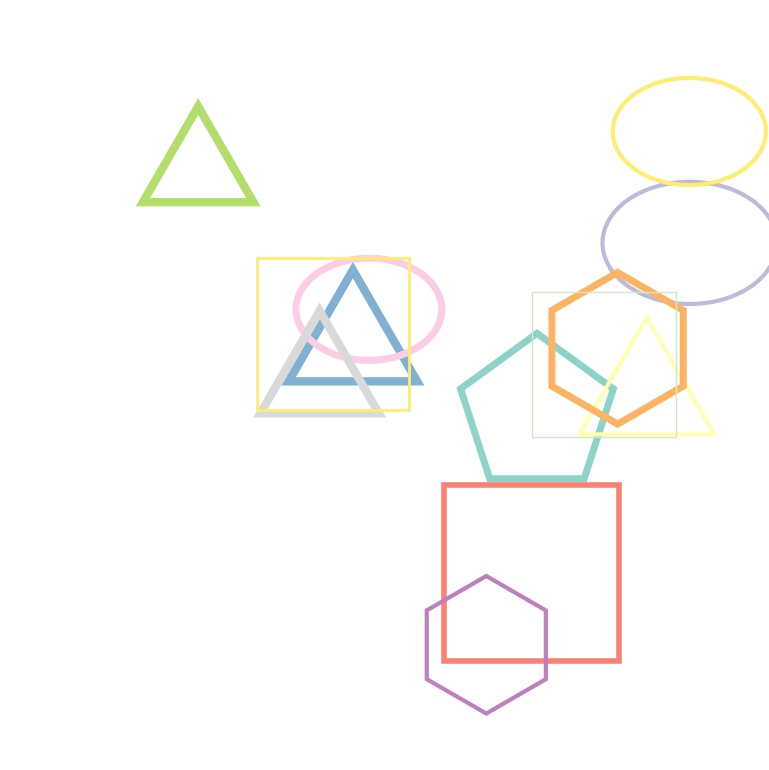[{"shape": "pentagon", "thickness": 2.5, "radius": 0.52, "center": [0.697, 0.463]}, {"shape": "triangle", "thickness": 1.5, "radius": 0.51, "center": [0.84, 0.486]}, {"shape": "oval", "thickness": 1.5, "radius": 0.57, "center": [0.896, 0.685]}, {"shape": "square", "thickness": 2, "radius": 0.57, "center": [0.69, 0.256]}, {"shape": "triangle", "thickness": 3, "radius": 0.48, "center": [0.458, 0.553]}, {"shape": "hexagon", "thickness": 2.5, "radius": 0.49, "center": [0.802, 0.548]}, {"shape": "triangle", "thickness": 3, "radius": 0.41, "center": [0.257, 0.779]}, {"shape": "oval", "thickness": 2.5, "radius": 0.47, "center": [0.479, 0.598]}, {"shape": "triangle", "thickness": 3, "radius": 0.44, "center": [0.415, 0.508]}, {"shape": "hexagon", "thickness": 1.5, "radius": 0.45, "center": [0.632, 0.163]}, {"shape": "square", "thickness": 0.5, "radius": 0.47, "center": [0.784, 0.527]}, {"shape": "oval", "thickness": 1.5, "radius": 0.5, "center": [0.895, 0.829]}, {"shape": "square", "thickness": 1, "radius": 0.49, "center": [0.433, 0.566]}]